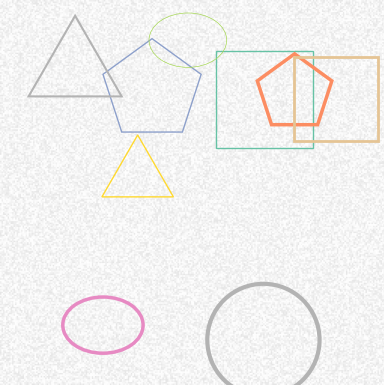[{"shape": "square", "thickness": 1, "radius": 0.63, "center": [0.687, 0.743]}, {"shape": "pentagon", "thickness": 2.5, "radius": 0.51, "center": [0.765, 0.758]}, {"shape": "pentagon", "thickness": 1, "radius": 0.67, "center": [0.395, 0.765]}, {"shape": "oval", "thickness": 2.5, "radius": 0.52, "center": [0.267, 0.156]}, {"shape": "oval", "thickness": 0.5, "radius": 0.5, "center": [0.488, 0.896]}, {"shape": "triangle", "thickness": 1, "radius": 0.54, "center": [0.358, 0.542]}, {"shape": "square", "thickness": 2, "radius": 0.55, "center": [0.873, 0.742]}, {"shape": "circle", "thickness": 3, "radius": 0.73, "center": [0.684, 0.117]}, {"shape": "triangle", "thickness": 1.5, "radius": 0.7, "center": [0.195, 0.819]}]